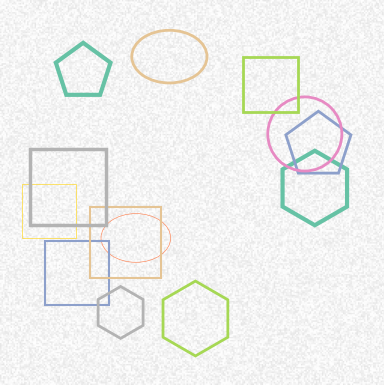[{"shape": "pentagon", "thickness": 3, "radius": 0.37, "center": [0.216, 0.814]}, {"shape": "hexagon", "thickness": 3, "radius": 0.48, "center": [0.818, 0.512]}, {"shape": "oval", "thickness": 0.5, "radius": 0.45, "center": [0.353, 0.382]}, {"shape": "square", "thickness": 1.5, "radius": 0.42, "center": [0.201, 0.29]}, {"shape": "pentagon", "thickness": 2, "radius": 0.44, "center": [0.827, 0.622]}, {"shape": "circle", "thickness": 2, "radius": 0.48, "center": [0.792, 0.652]}, {"shape": "square", "thickness": 2, "radius": 0.36, "center": [0.702, 0.781]}, {"shape": "hexagon", "thickness": 2, "radius": 0.49, "center": [0.508, 0.173]}, {"shape": "square", "thickness": 0.5, "radius": 0.35, "center": [0.127, 0.451]}, {"shape": "square", "thickness": 1.5, "radius": 0.46, "center": [0.325, 0.37]}, {"shape": "oval", "thickness": 2, "radius": 0.49, "center": [0.44, 0.853]}, {"shape": "square", "thickness": 2.5, "radius": 0.49, "center": [0.178, 0.514]}, {"shape": "hexagon", "thickness": 2, "radius": 0.34, "center": [0.313, 0.188]}]